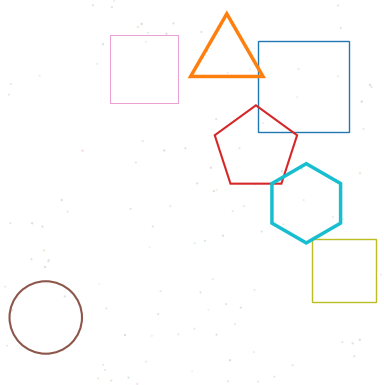[{"shape": "square", "thickness": 1, "radius": 0.59, "center": [0.788, 0.775]}, {"shape": "triangle", "thickness": 2.5, "radius": 0.54, "center": [0.589, 0.856]}, {"shape": "pentagon", "thickness": 1.5, "radius": 0.56, "center": [0.665, 0.614]}, {"shape": "circle", "thickness": 1.5, "radius": 0.47, "center": [0.119, 0.175]}, {"shape": "square", "thickness": 0.5, "radius": 0.44, "center": [0.375, 0.821]}, {"shape": "square", "thickness": 1, "radius": 0.41, "center": [0.893, 0.297]}, {"shape": "hexagon", "thickness": 2.5, "radius": 0.51, "center": [0.795, 0.472]}]